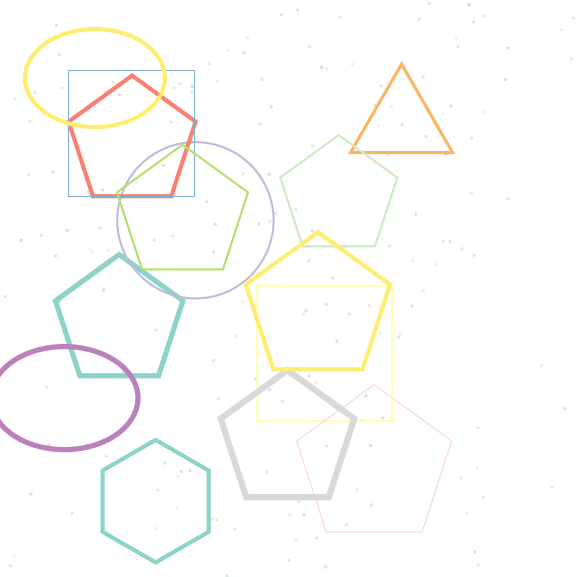[{"shape": "hexagon", "thickness": 2, "radius": 0.53, "center": [0.269, 0.131]}, {"shape": "pentagon", "thickness": 2.5, "radius": 0.58, "center": [0.206, 0.442]}, {"shape": "square", "thickness": 1, "radius": 0.58, "center": [0.562, 0.387]}, {"shape": "circle", "thickness": 1, "radius": 0.68, "center": [0.338, 0.618]}, {"shape": "pentagon", "thickness": 2, "radius": 0.58, "center": [0.229, 0.753]}, {"shape": "square", "thickness": 0.5, "radius": 0.54, "center": [0.227, 0.769]}, {"shape": "triangle", "thickness": 1.5, "radius": 0.51, "center": [0.695, 0.786]}, {"shape": "pentagon", "thickness": 1, "radius": 0.6, "center": [0.316, 0.629]}, {"shape": "pentagon", "thickness": 0.5, "radius": 0.71, "center": [0.648, 0.192]}, {"shape": "pentagon", "thickness": 3, "radius": 0.61, "center": [0.498, 0.237]}, {"shape": "oval", "thickness": 2.5, "radius": 0.64, "center": [0.111, 0.31]}, {"shape": "pentagon", "thickness": 1, "radius": 0.53, "center": [0.587, 0.659]}, {"shape": "pentagon", "thickness": 2, "radius": 0.66, "center": [0.551, 0.466]}, {"shape": "oval", "thickness": 2, "radius": 0.61, "center": [0.164, 0.864]}]